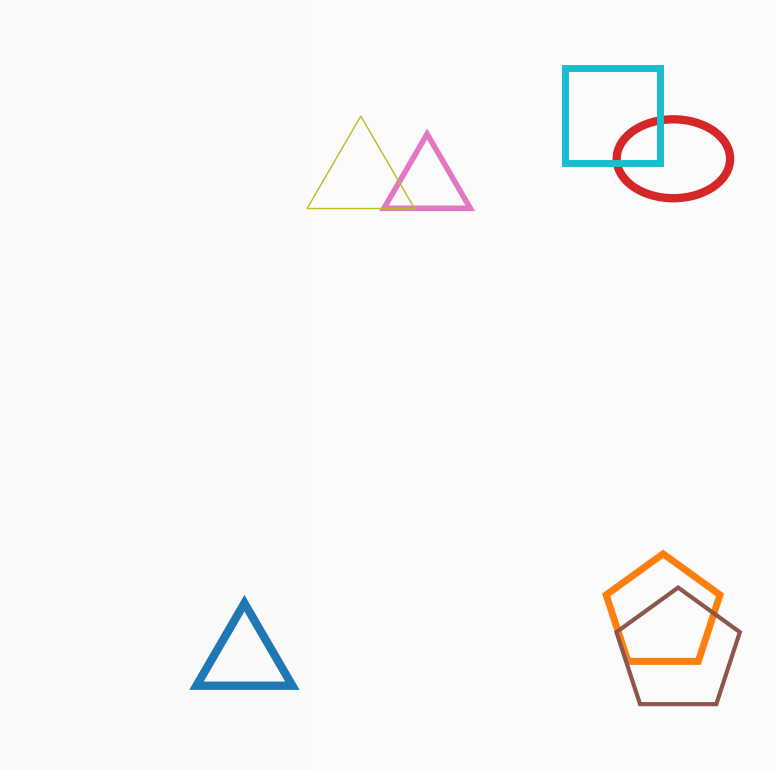[{"shape": "triangle", "thickness": 3, "radius": 0.36, "center": [0.315, 0.145]}, {"shape": "pentagon", "thickness": 2.5, "radius": 0.39, "center": [0.856, 0.204]}, {"shape": "oval", "thickness": 3, "radius": 0.37, "center": [0.869, 0.794]}, {"shape": "pentagon", "thickness": 1.5, "radius": 0.42, "center": [0.875, 0.153]}, {"shape": "triangle", "thickness": 2, "radius": 0.32, "center": [0.551, 0.762]}, {"shape": "triangle", "thickness": 0.5, "radius": 0.4, "center": [0.466, 0.769]}, {"shape": "square", "thickness": 2.5, "radius": 0.31, "center": [0.791, 0.85]}]